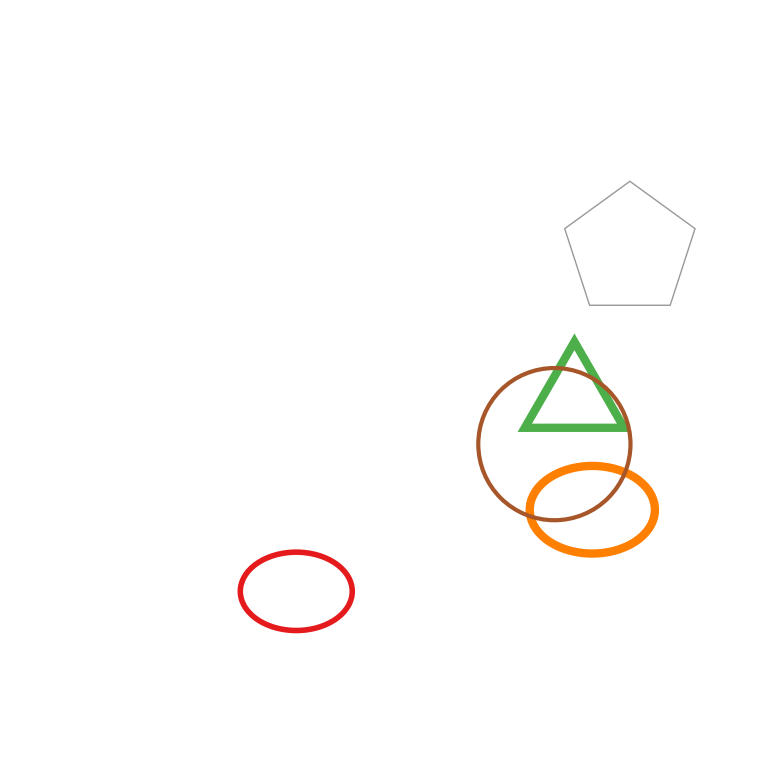[{"shape": "oval", "thickness": 2, "radius": 0.36, "center": [0.385, 0.232]}, {"shape": "triangle", "thickness": 3, "radius": 0.37, "center": [0.746, 0.482]}, {"shape": "oval", "thickness": 3, "radius": 0.41, "center": [0.769, 0.338]}, {"shape": "circle", "thickness": 1.5, "radius": 0.49, "center": [0.72, 0.423]}, {"shape": "pentagon", "thickness": 0.5, "radius": 0.44, "center": [0.818, 0.676]}]